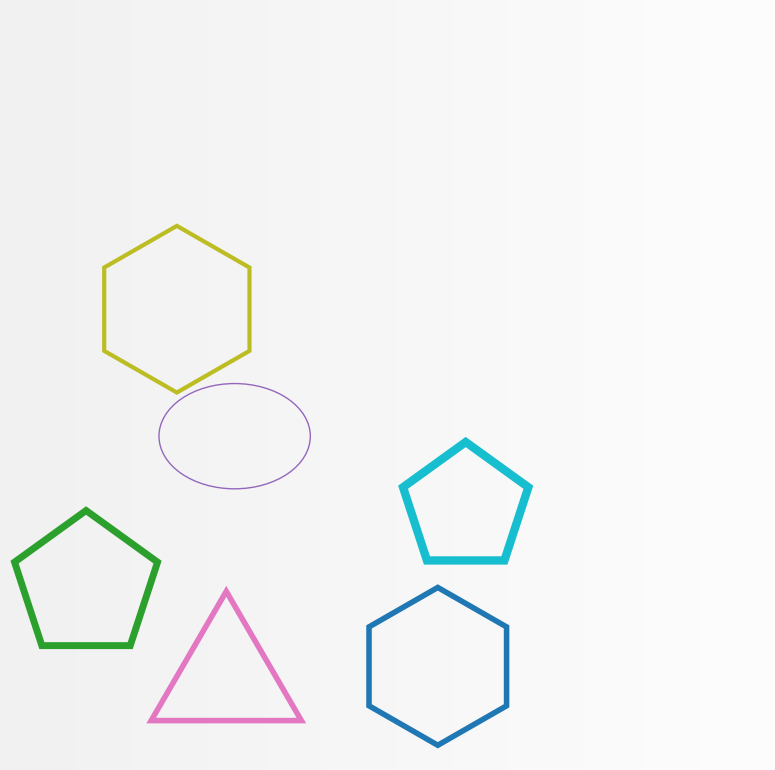[{"shape": "hexagon", "thickness": 2, "radius": 0.51, "center": [0.565, 0.135]}, {"shape": "pentagon", "thickness": 2.5, "radius": 0.48, "center": [0.111, 0.24]}, {"shape": "oval", "thickness": 0.5, "radius": 0.49, "center": [0.303, 0.434]}, {"shape": "triangle", "thickness": 2, "radius": 0.56, "center": [0.292, 0.12]}, {"shape": "hexagon", "thickness": 1.5, "radius": 0.54, "center": [0.228, 0.598]}, {"shape": "pentagon", "thickness": 3, "radius": 0.43, "center": [0.601, 0.341]}]